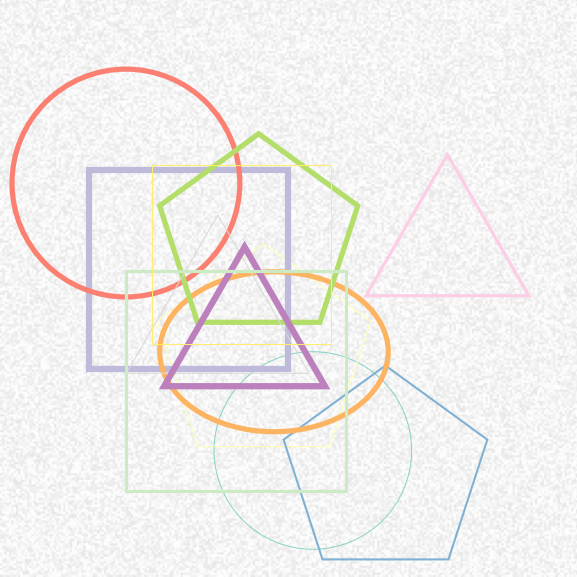[{"shape": "circle", "thickness": 0.5, "radius": 0.86, "center": [0.542, 0.219]}, {"shape": "pentagon", "thickness": 0.5, "radius": 0.97, "center": [0.457, 0.383]}, {"shape": "square", "thickness": 3, "radius": 0.86, "center": [0.326, 0.532]}, {"shape": "circle", "thickness": 2.5, "radius": 0.99, "center": [0.218, 0.682]}, {"shape": "pentagon", "thickness": 1, "radius": 0.93, "center": [0.667, 0.181]}, {"shape": "oval", "thickness": 2.5, "radius": 0.99, "center": [0.474, 0.39]}, {"shape": "pentagon", "thickness": 2.5, "radius": 0.9, "center": [0.448, 0.587]}, {"shape": "triangle", "thickness": 1.5, "radius": 0.81, "center": [0.775, 0.568]}, {"shape": "triangle", "thickness": 0.5, "radius": 0.91, "center": [0.377, 0.444]}, {"shape": "triangle", "thickness": 3, "radius": 0.8, "center": [0.424, 0.411]}, {"shape": "square", "thickness": 1.5, "radius": 0.95, "center": [0.408, 0.339]}, {"shape": "square", "thickness": 0.5, "radius": 0.77, "center": [0.417, 0.559]}]